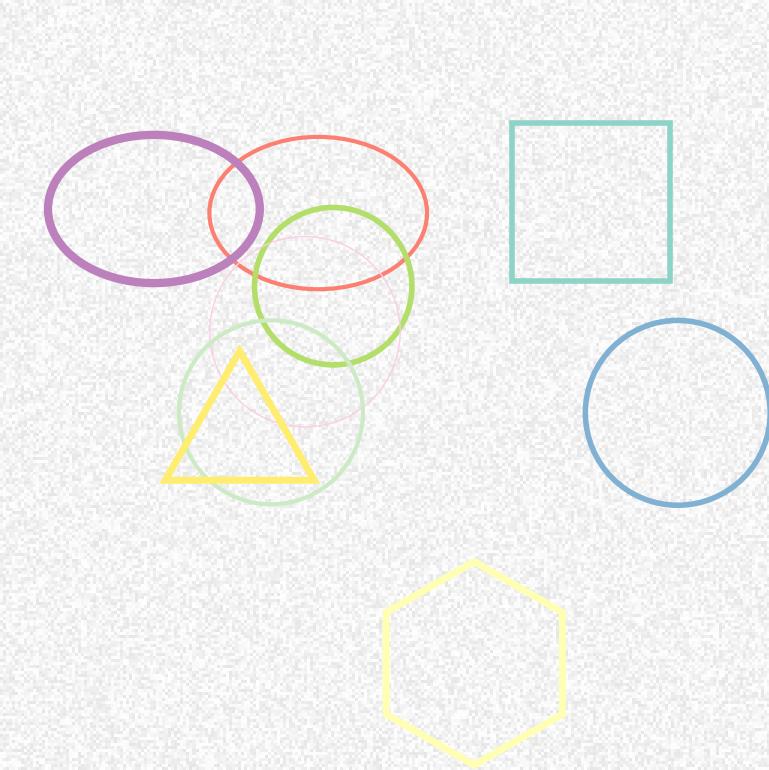[{"shape": "square", "thickness": 2, "radius": 0.51, "center": [0.767, 0.737]}, {"shape": "hexagon", "thickness": 2.5, "radius": 0.66, "center": [0.616, 0.139]}, {"shape": "oval", "thickness": 1.5, "radius": 0.71, "center": [0.413, 0.723]}, {"shape": "circle", "thickness": 2, "radius": 0.6, "center": [0.88, 0.464]}, {"shape": "circle", "thickness": 2, "radius": 0.51, "center": [0.433, 0.628]}, {"shape": "circle", "thickness": 0.5, "radius": 0.62, "center": [0.396, 0.569]}, {"shape": "oval", "thickness": 3, "radius": 0.69, "center": [0.2, 0.729]}, {"shape": "circle", "thickness": 1.5, "radius": 0.6, "center": [0.352, 0.465]}, {"shape": "triangle", "thickness": 2.5, "radius": 0.56, "center": [0.311, 0.432]}]